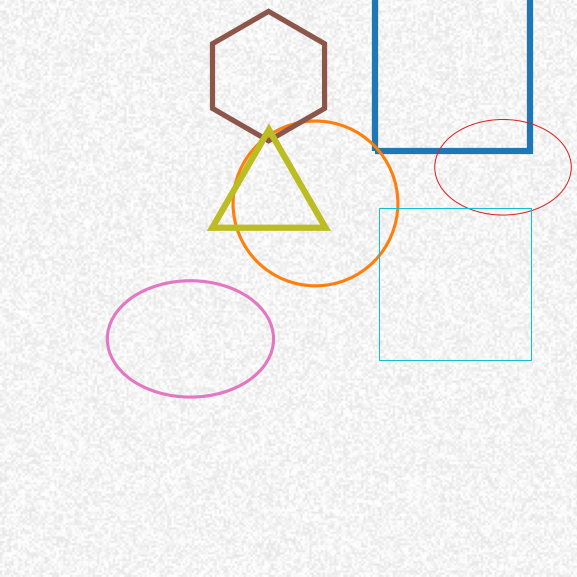[{"shape": "square", "thickness": 3, "radius": 0.67, "center": [0.783, 0.871]}, {"shape": "circle", "thickness": 1.5, "radius": 0.71, "center": [0.546, 0.647]}, {"shape": "oval", "thickness": 0.5, "radius": 0.59, "center": [0.871, 0.709]}, {"shape": "hexagon", "thickness": 2.5, "radius": 0.56, "center": [0.465, 0.867]}, {"shape": "oval", "thickness": 1.5, "radius": 0.72, "center": [0.33, 0.412]}, {"shape": "triangle", "thickness": 3, "radius": 0.57, "center": [0.466, 0.661]}, {"shape": "square", "thickness": 0.5, "radius": 0.66, "center": [0.787, 0.507]}]